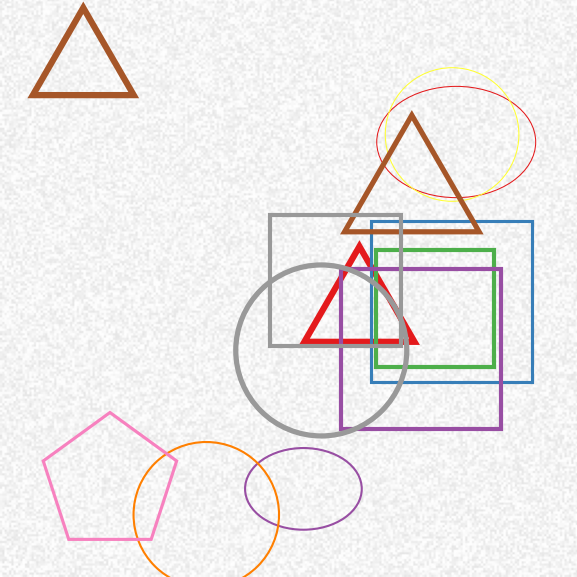[{"shape": "triangle", "thickness": 3, "radius": 0.55, "center": [0.622, 0.462]}, {"shape": "oval", "thickness": 0.5, "radius": 0.69, "center": [0.79, 0.753]}, {"shape": "square", "thickness": 1.5, "radius": 0.7, "center": [0.782, 0.477]}, {"shape": "square", "thickness": 2, "radius": 0.51, "center": [0.753, 0.465]}, {"shape": "oval", "thickness": 1, "radius": 0.51, "center": [0.525, 0.153]}, {"shape": "square", "thickness": 2, "radius": 0.69, "center": [0.729, 0.395]}, {"shape": "circle", "thickness": 1, "radius": 0.63, "center": [0.357, 0.108]}, {"shape": "circle", "thickness": 0.5, "radius": 0.58, "center": [0.783, 0.766]}, {"shape": "triangle", "thickness": 2.5, "radius": 0.67, "center": [0.713, 0.665]}, {"shape": "triangle", "thickness": 3, "radius": 0.5, "center": [0.144, 0.885]}, {"shape": "pentagon", "thickness": 1.5, "radius": 0.61, "center": [0.19, 0.163]}, {"shape": "square", "thickness": 2, "radius": 0.57, "center": [0.581, 0.514]}, {"shape": "circle", "thickness": 2.5, "radius": 0.74, "center": [0.556, 0.392]}]